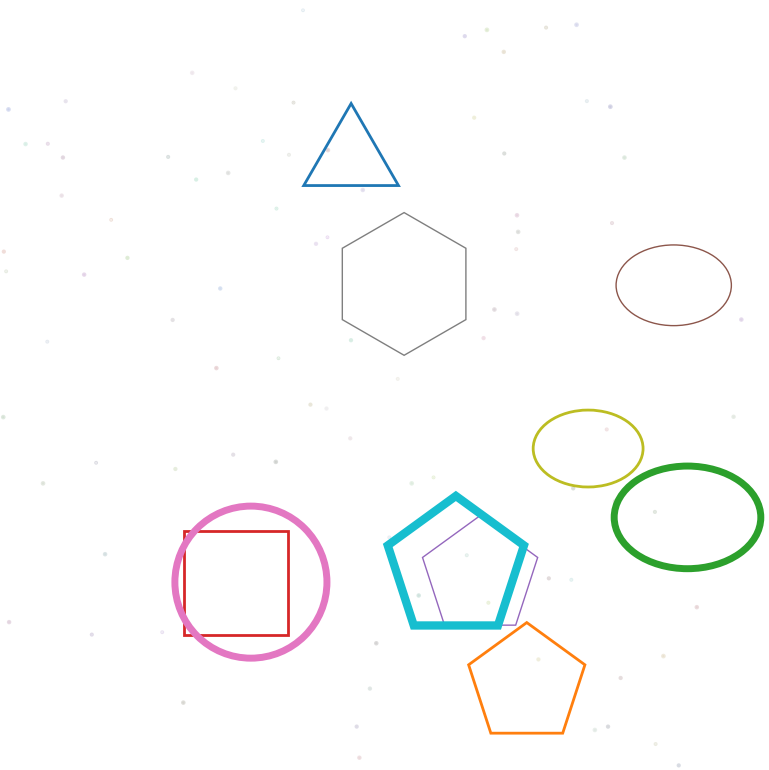[{"shape": "triangle", "thickness": 1, "radius": 0.36, "center": [0.456, 0.795]}, {"shape": "pentagon", "thickness": 1, "radius": 0.4, "center": [0.684, 0.112]}, {"shape": "oval", "thickness": 2.5, "radius": 0.48, "center": [0.893, 0.328]}, {"shape": "square", "thickness": 1, "radius": 0.34, "center": [0.306, 0.243]}, {"shape": "pentagon", "thickness": 0.5, "radius": 0.39, "center": [0.624, 0.252]}, {"shape": "oval", "thickness": 0.5, "radius": 0.37, "center": [0.875, 0.629]}, {"shape": "circle", "thickness": 2.5, "radius": 0.49, "center": [0.326, 0.244]}, {"shape": "hexagon", "thickness": 0.5, "radius": 0.46, "center": [0.525, 0.631]}, {"shape": "oval", "thickness": 1, "radius": 0.36, "center": [0.764, 0.417]}, {"shape": "pentagon", "thickness": 3, "radius": 0.46, "center": [0.592, 0.263]}]